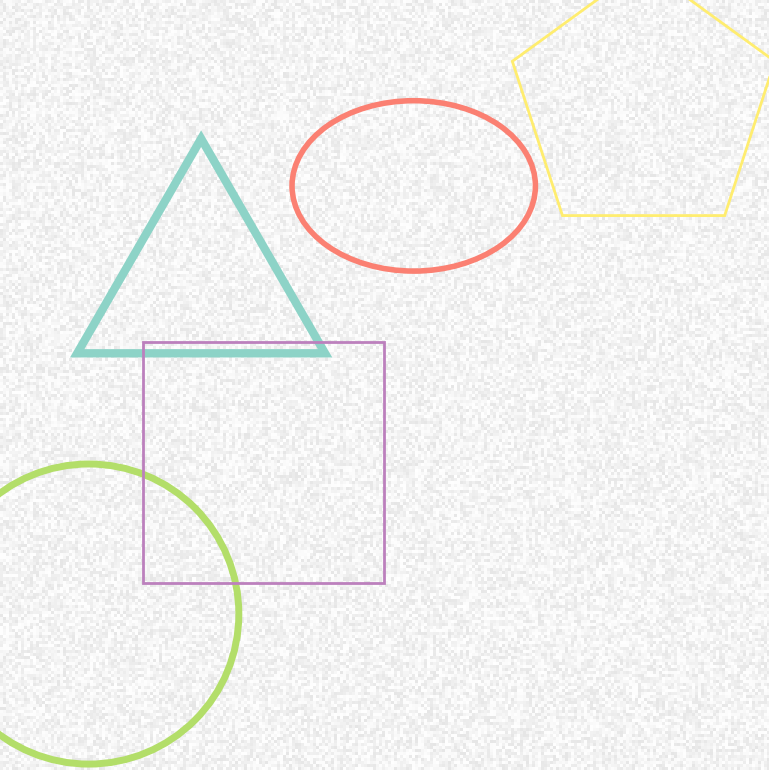[{"shape": "triangle", "thickness": 3, "radius": 0.93, "center": [0.261, 0.634]}, {"shape": "oval", "thickness": 2, "radius": 0.79, "center": [0.537, 0.759]}, {"shape": "circle", "thickness": 2.5, "radius": 0.97, "center": [0.115, 0.203]}, {"shape": "square", "thickness": 1, "radius": 0.78, "center": [0.342, 0.399]}, {"shape": "pentagon", "thickness": 1, "radius": 0.9, "center": [0.836, 0.865]}]